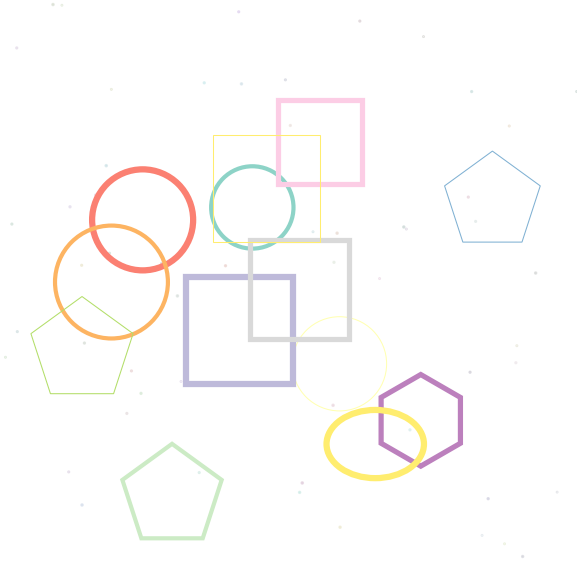[{"shape": "circle", "thickness": 2, "radius": 0.36, "center": [0.437, 0.64]}, {"shape": "circle", "thickness": 0.5, "radius": 0.41, "center": [0.588, 0.369]}, {"shape": "square", "thickness": 3, "radius": 0.47, "center": [0.414, 0.427]}, {"shape": "circle", "thickness": 3, "radius": 0.44, "center": [0.247, 0.618]}, {"shape": "pentagon", "thickness": 0.5, "radius": 0.44, "center": [0.853, 0.65]}, {"shape": "circle", "thickness": 2, "radius": 0.49, "center": [0.193, 0.511]}, {"shape": "pentagon", "thickness": 0.5, "radius": 0.47, "center": [0.142, 0.393]}, {"shape": "square", "thickness": 2.5, "radius": 0.36, "center": [0.554, 0.753]}, {"shape": "square", "thickness": 2.5, "radius": 0.43, "center": [0.519, 0.498]}, {"shape": "hexagon", "thickness": 2.5, "radius": 0.4, "center": [0.729, 0.271]}, {"shape": "pentagon", "thickness": 2, "radius": 0.45, "center": [0.298, 0.14]}, {"shape": "square", "thickness": 0.5, "radius": 0.46, "center": [0.462, 0.673]}, {"shape": "oval", "thickness": 3, "radius": 0.42, "center": [0.65, 0.23]}]